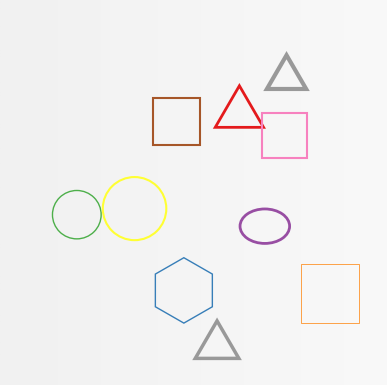[{"shape": "triangle", "thickness": 2, "radius": 0.36, "center": [0.618, 0.705]}, {"shape": "hexagon", "thickness": 1, "radius": 0.42, "center": [0.474, 0.246]}, {"shape": "circle", "thickness": 1, "radius": 0.31, "center": [0.198, 0.442]}, {"shape": "oval", "thickness": 2, "radius": 0.32, "center": [0.683, 0.412]}, {"shape": "square", "thickness": 0.5, "radius": 0.38, "center": [0.851, 0.237]}, {"shape": "circle", "thickness": 1.5, "radius": 0.41, "center": [0.347, 0.458]}, {"shape": "square", "thickness": 1.5, "radius": 0.3, "center": [0.456, 0.685]}, {"shape": "square", "thickness": 1.5, "radius": 0.29, "center": [0.734, 0.649]}, {"shape": "triangle", "thickness": 3, "radius": 0.29, "center": [0.739, 0.798]}, {"shape": "triangle", "thickness": 2.5, "radius": 0.32, "center": [0.56, 0.102]}]